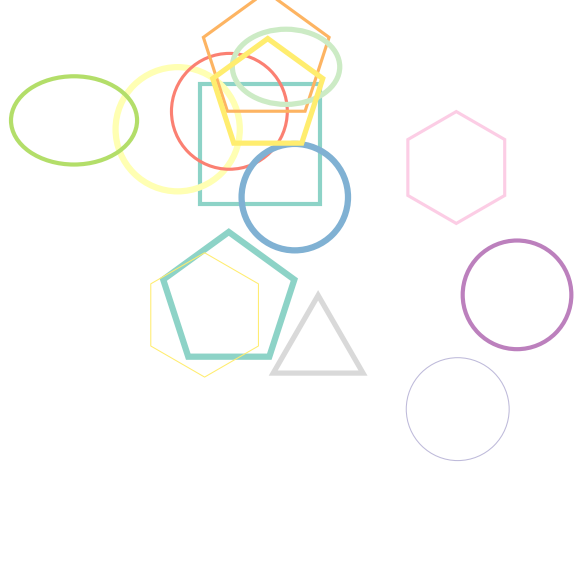[{"shape": "square", "thickness": 2, "radius": 0.52, "center": [0.45, 0.75]}, {"shape": "pentagon", "thickness": 3, "radius": 0.6, "center": [0.396, 0.478]}, {"shape": "circle", "thickness": 3, "radius": 0.54, "center": [0.308, 0.775]}, {"shape": "circle", "thickness": 0.5, "radius": 0.45, "center": [0.793, 0.291]}, {"shape": "circle", "thickness": 1.5, "radius": 0.5, "center": [0.397, 0.806]}, {"shape": "circle", "thickness": 3, "radius": 0.46, "center": [0.51, 0.658]}, {"shape": "pentagon", "thickness": 1.5, "radius": 0.57, "center": [0.461, 0.899]}, {"shape": "oval", "thickness": 2, "radius": 0.55, "center": [0.128, 0.791]}, {"shape": "hexagon", "thickness": 1.5, "radius": 0.48, "center": [0.79, 0.709]}, {"shape": "triangle", "thickness": 2.5, "radius": 0.45, "center": [0.551, 0.398]}, {"shape": "circle", "thickness": 2, "radius": 0.47, "center": [0.895, 0.489]}, {"shape": "oval", "thickness": 2.5, "radius": 0.46, "center": [0.495, 0.883]}, {"shape": "pentagon", "thickness": 2.5, "radius": 0.5, "center": [0.464, 0.832]}, {"shape": "hexagon", "thickness": 0.5, "radius": 0.54, "center": [0.354, 0.454]}]